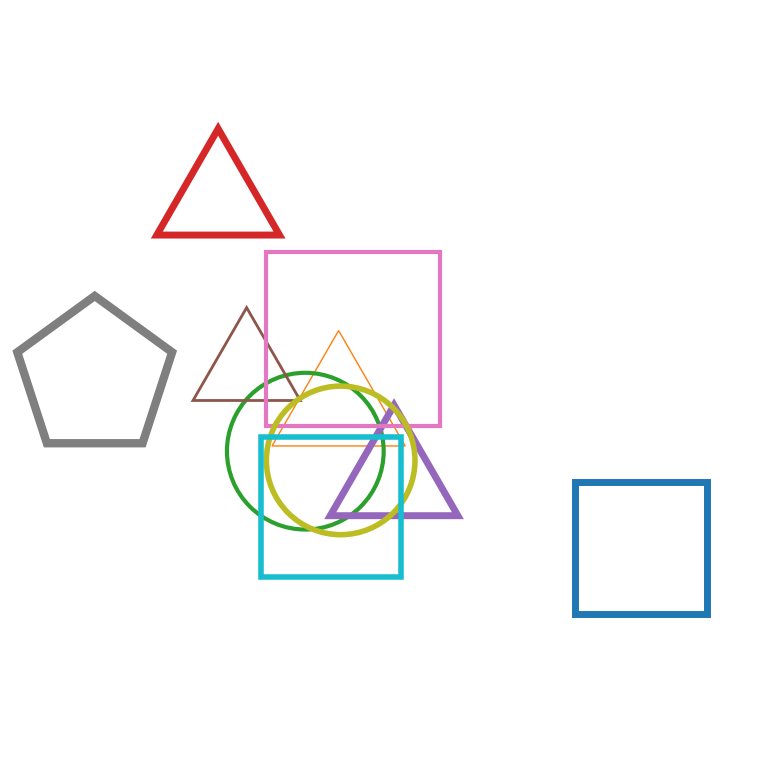[{"shape": "square", "thickness": 2.5, "radius": 0.43, "center": [0.832, 0.288]}, {"shape": "triangle", "thickness": 0.5, "radius": 0.5, "center": [0.44, 0.471]}, {"shape": "circle", "thickness": 1.5, "radius": 0.51, "center": [0.397, 0.414]}, {"shape": "triangle", "thickness": 2.5, "radius": 0.46, "center": [0.283, 0.741]}, {"shape": "triangle", "thickness": 2.5, "radius": 0.48, "center": [0.512, 0.378]}, {"shape": "triangle", "thickness": 1, "radius": 0.4, "center": [0.32, 0.52]}, {"shape": "square", "thickness": 1.5, "radius": 0.56, "center": [0.459, 0.56]}, {"shape": "pentagon", "thickness": 3, "radius": 0.53, "center": [0.123, 0.51]}, {"shape": "circle", "thickness": 2, "radius": 0.48, "center": [0.442, 0.402]}, {"shape": "square", "thickness": 2, "radius": 0.45, "center": [0.43, 0.342]}]